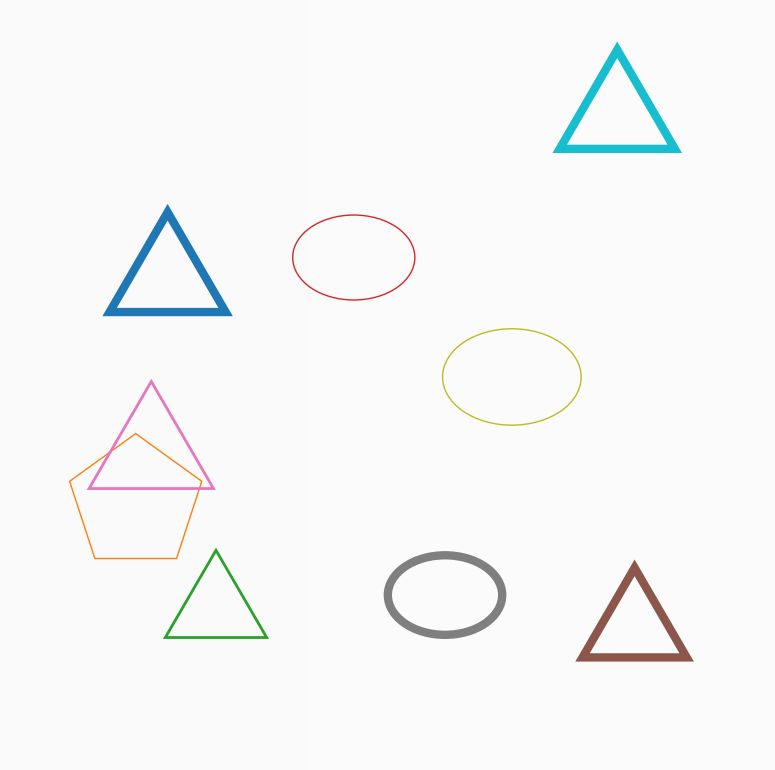[{"shape": "triangle", "thickness": 3, "radius": 0.43, "center": [0.216, 0.638]}, {"shape": "pentagon", "thickness": 0.5, "radius": 0.45, "center": [0.175, 0.347]}, {"shape": "triangle", "thickness": 1, "radius": 0.38, "center": [0.279, 0.21]}, {"shape": "oval", "thickness": 0.5, "radius": 0.39, "center": [0.456, 0.666]}, {"shape": "triangle", "thickness": 3, "radius": 0.39, "center": [0.819, 0.185]}, {"shape": "triangle", "thickness": 1, "radius": 0.46, "center": [0.195, 0.412]}, {"shape": "oval", "thickness": 3, "radius": 0.37, "center": [0.574, 0.227]}, {"shape": "oval", "thickness": 0.5, "radius": 0.45, "center": [0.66, 0.51]}, {"shape": "triangle", "thickness": 3, "radius": 0.43, "center": [0.796, 0.85]}]